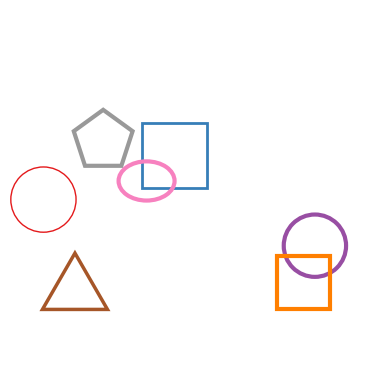[{"shape": "circle", "thickness": 1, "radius": 0.42, "center": [0.113, 0.482]}, {"shape": "square", "thickness": 2, "radius": 0.42, "center": [0.453, 0.596]}, {"shape": "circle", "thickness": 3, "radius": 0.4, "center": [0.818, 0.362]}, {"shape": "square", "thickness": 3, "radius": 0.35, "center": [0.788, 0.267]}, {"shape": "triangle", "thickness": 2.5, "radius": 0.49, "center": [0.195, 0.245]}, {"shape": "oval", "thickness": 3, "radius": 0.36, "center": [0.381, 0.53]}, {"shape": "pentagon", "thickness": 3, "radius": 0.4, "center": [0.268, 0.634]}]